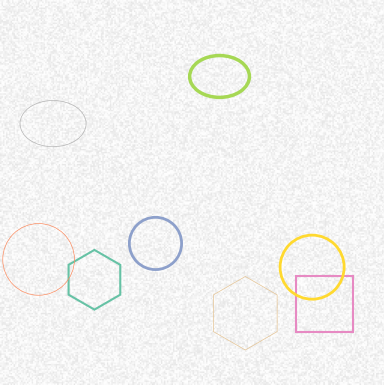[{"shape": "hexagon", "thickness": 1.5, "radius": 0.39, "center": [0.245, 0.273]}, {"shape": "circle", "thickness": 0.5, "radius": 0.47, "center": [0.1, 0.326]}, {"shape": "circle", "thickness": 2, "radius": 0.34, "center": [0.404, 0.368]}, {"shape": "square", "thickness": 1.5, "radius": 0.37, "center": [0.842, 0.21]}, {"shape": "oval", "thickness": 2.5, "radius": 0.39, "center": [0.57, 0.801]}, {"shape": "circle", "thickness": 2, "radius": 0.42, "center": [0.811, 0.306]}, {"shape": "hexagon", "thickness": 0.5, "radius": 0.48, "center": [0.637, 0.186]}, {"shape": "oval", "thickness": 0.5, "radius": 0.43, "center": [0.138, 0.679]}]